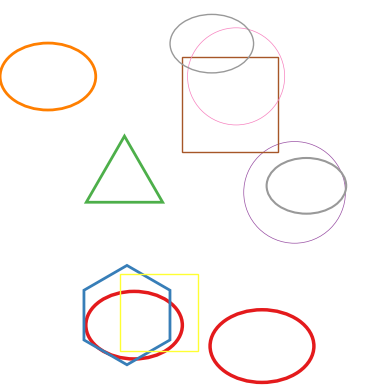[{"shape": "oval", "thickness": 2.5, "radius": 0.63, "center": [0.348, 0.155]}, {"shape": "oval", "thickness": 2.5, "radius": 0.67, "center": [0.68, 0.101]}, {"shape": "hexagon", "thickness": 2, "radius": 0.65, "center": [0.33, 0.182]}, {"shape": "triangle", "thickness": 2, "radius": 0.57, "center": [0.323, 0.532]}, {"shape": "circle", "thickness": 0.5, "radius": 0.66, "center": [0.765, 0.5]}, {"shape": "oval", "thickness": 2, "radius": 0.62, "center": [0.124, 0.801]}, {"shape": "square", "thickness": 1, "radius": 0.5, "center": [0.413, 0.188]}, {"shape": "square", "thickness": 1, "radius": 0.62, "center": [0.597, 0.729]}, {"shape": "circle", "thickness": 0.5, "radius": 0.63, "center": [0.613, 0.802]}, {"shape": "oval", "thickness": 1, "radius": 0.54, "center": [0.55, 0.887]}, {"shape": "oval", "thickness": 1.5, "radius": 0.52, "center": [0.796, 0.517]}]